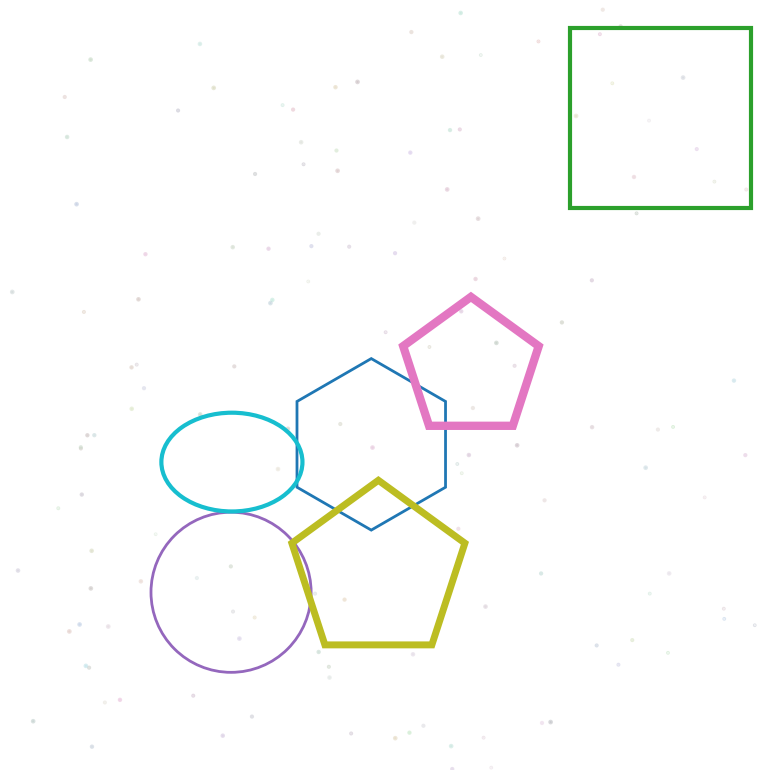[{"shape": "hexagon", "thickness": 1, "radius": 0.56, "center": [0.482, 0.423]}, {"shape": "square", "thickness": 1.5, "radius": 0.59, "center": [0.858, 0.847]}, {"shape": "circle", "thickness": 1, "radius": 0.52, "center": [0.3, 0.231]}, {"shape": "pentagon", "thickness": 3, "radius": 0.46, "center": [0.612, 0.522]}, {"shape": "pentagon", "thickness": 2.5, "radius": 0.59, "center": [0.491, 0.258]}, {"shape": "oval", "thickness": 1.5, "radius": 0.46, "center": [0.301, 0.4]}]